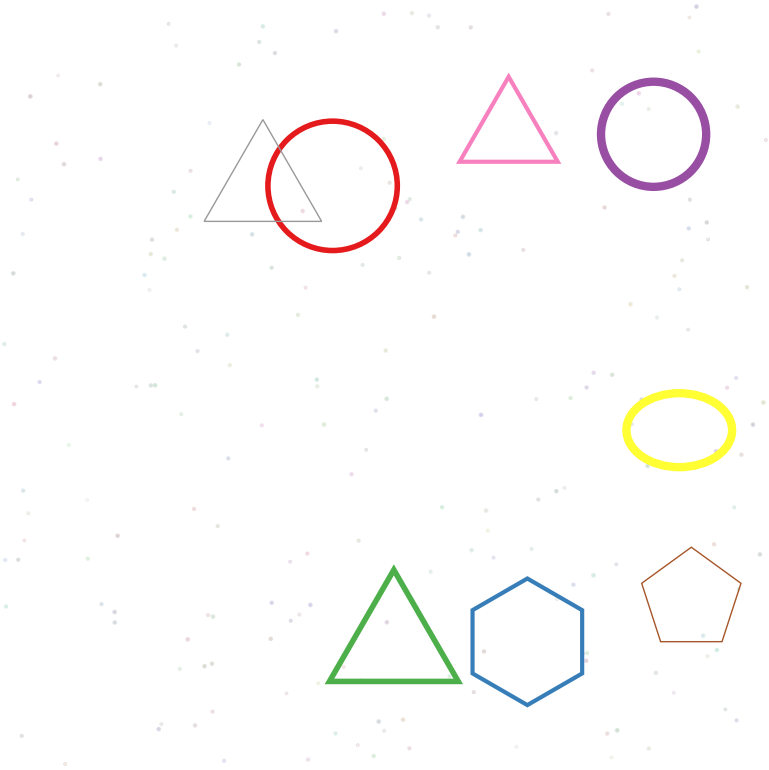[{"shape": "circle", "thickness": 2, "radius": 0.42, "center": [0.432, 0.759]}, {"shape": "hexagon", "thickness": 1.5, "radius": 0.41, "center": [0.685, 0.166]}, {"shape": "triangle", "thickness": 2, "radius": 0.48, "center": [0.511, 0.163]}, {"shape": "circle", "thickness": 3, "radius": 0.34, "center": [0.849, 0.826]}, {"shape": "oval", "thickness": 3, "radius": 0.34, "center": [0.882, 0.441]}, {"shape": "pentagon", "thickness": 0.5, "radius": 0.34, "center": [0.898, 0.222]}, {"shape": "triangle", "thickness": 1.5, "radius": 0.37, "center": [0.661, 0.827]}, {"shape": "triangle", "thickness": 0.5, "radius": 0.44, "center": [0.341, 0.757]}]